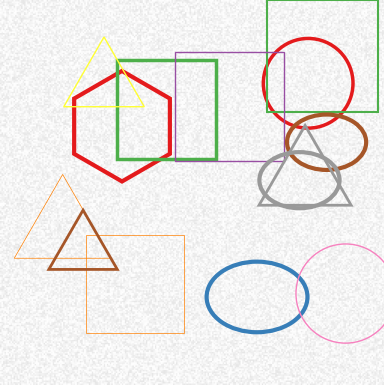[{"shape": "circle", "thickness": 2.5, "radius": 0.58, "center": [0.8, 0.784]}, {"shape": "hexagon", "thickness": 3, "radius": 0.72, "center": [0.317, 0.672]}, {"shape": "oval", "thickness": 3, "radius": 0.65, "center": [0.668, 0.229]}, {"shape": "square", "thickness": 1.5, "radius": 0.73, "center": [0.838, 0.854]}, {"shape": "square", "thickness": 2.5, "radius": 0.64, "center": [0.433, 0.715]}, {"shape": "square", "thickness": 1, "radius": 0.71, "center": [0.596, 0.724]}, {"shape": "triangle", "thickness": 0.5, "radius": 0.73, "center": [0.163, 0.402]}, {"shape": "square", "thickness": 0.5, "radius": 0.64, "center": [0.351, 0.262]}, {"shape": "triangle", "thickness": 1, "radius": 0.6, "center": [0.27, 0.783]}, {"shape": "triangle", "thickness": 2, "radius": 0.51, "center": [0.216, 0.352]}, {"shape": "oval", "thickness": 3, "radius": 0.51, "center": [0.848, 0.631]}, {"shape": "circle", "thickness": 1, "radius": 0.64, "center": [0.898, 0.238]}, {"shape": "oval", "thickness": 3, "radius": 0.52, "center": [0.778, 0.532]}, {"shape": "triangle", "thickness": 2, "radius": 0.69, "center": [0.792, 0.536]}]